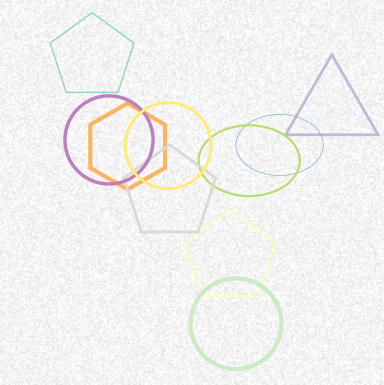[{"shape": "pentagon", "thickness": 1, "radius": 0.57, "center": [0.239, 0.853]}, {"shape": "pentagon", "thickness": 1, "radius": 0.62, "center": [0.597, 0.331]}, {"shape": "triangle", "thickness": 2, "radius": 0.69, "center": [0.862, 0.719]}, {"shape": "oval", "thickness": 0.5, "radius": 0.57, "center": [0.726, 0.624]}, {"shape": "hexagon", "thickness": 3, "radius": 0.56, "center": [0.332, 0.62]}, {"shape": "oval", "thickness": 1.5, "radius": 0.66, "center": [0.647, 0.583]}, {"shape": "pentagon", "thickness": 2, "radius": 0.63, "center": [0.441, 0.499]}, {"shape": "circle", "thickness": 2.5, "radius": 0.57, "center": [0.283, 0.637]}, {"shape": "circle", "thickness": 3, "radius": 0.59, "center": [0.613, 0.159]}, {"shape": "circle", "thickness": 2, "radius": 0.56, "center": [0.437, 0.622]}]